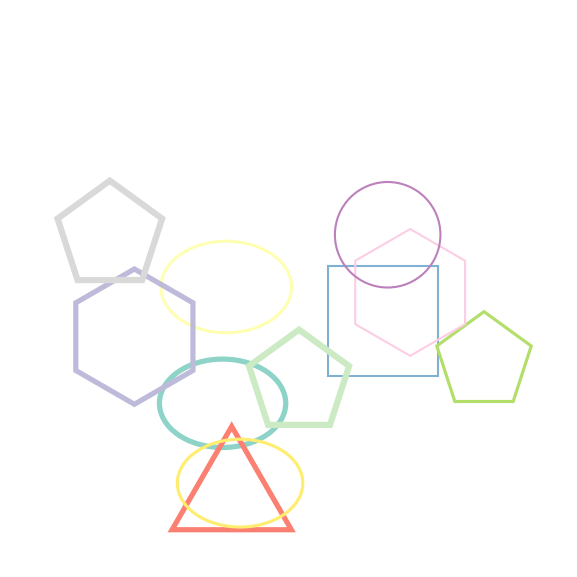[{"shape": "oval", "thickness": 2.5, "radius": 0.55, "center": [0.385, 0.301]}, {"shape": "oval", "thickness": 1.5, "radius": 0.57, "center": [0.392, 0.502]}, {"shape": "hexagon", "thickness": 2.5, "radius": 0.59, "center": [0.233, 0.416]}, {"shape": "triangle", "thickness": 2.5, "radius": 0.6, "center": [0.401, 0.141]}, {"shape": "square", "thickness": 1, "radius": 0.48, "center": [0.663, 0.444]}, {"shape": "pentagon", "thickness": 1.5, "radius": 0.43, "center": [0.838, 0.373]}, {"shape": "hexagon", "thickness": 1, "radius": 0.55, "center": [0.71, 0.493]}, {"shape": "pentagon", "thickness": 3, "radius": 0.48, "center": [0.19, 0.591]}, {"shape": "circle", "thickness": 1, "radius": 0.46, "center": [0.671, 0.593]}, {"shape": "pentagon", "thickness": 3, "radius": 0.46, "center": [0.518, 0.337]}, {"shape": "oval", "thickness": 1.5, "radius": 0.54, "center": [0.416, 0.163]}]